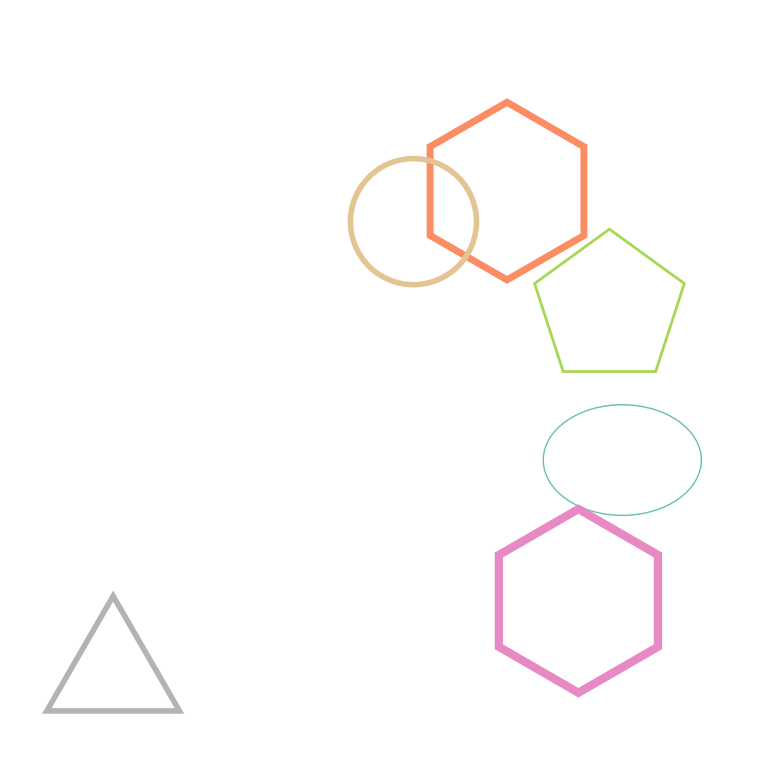[{"shape": "oval", "thickness": 0.5, "radius": 0.51, "center": [0.808, 0.403]}, {"shape": "hexagon", "thickness": 2.5, "radius": 0.58, "center": [0.658, 0.752]}, {"shape": "hexagon", "thickness": 3, "radius": 0.6, "center": [0.751, 0.22]}, {"shape": "pentagon", "thickness": 1, "radius": 0.51, "center": [0.791, 0.6]}, {"shape": "circle", "thickness": 2, "radius": 0.41, "center": [0.537, 0.712]}, {"shape": "triangle", "thickness": 2, "radius": 0.5, "center": [0.147, 0.126]}]